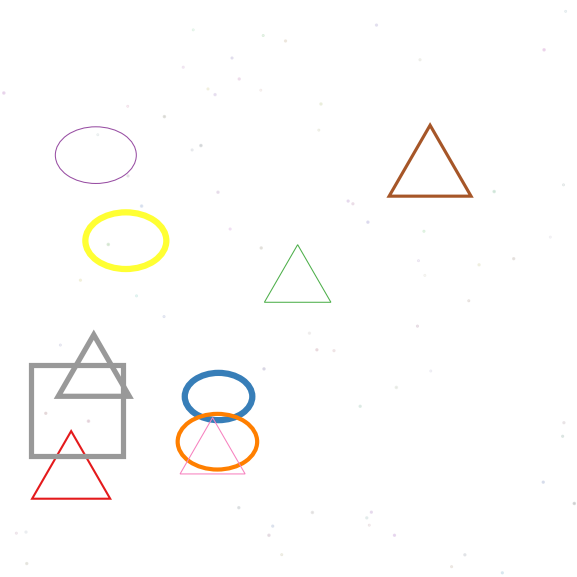[{"shape": "triangle", "thickness": 1, "radius": 0.39, "center": [0.123, 0.175]}, {"shape": "oval", "thickness": 3, "radius": 0.29, "center": [0.378, 0.313]}, {"shape": "triangle", "thickness": 0.5, "radius": 0.33, "center": [0.515, 0.509]}, {"shape": "oval", "thickness": 0.5, "radius": 0.35, "center": [0.166, 0.73]}, {"shape": "oval", "thickness": 2, "radius": 0.34, "center": [0.376, 0.234]}, {"shape": "oval", "thickness": 3, "radius": 0.35, "center": [0.218, 0.582]}, {"shape": "triangle", "thickness": 1.5, "radius": 0.41, "center": [0.745, 0.7]}, {"shape": "triangle", "thickness": 0.5, "radius": 0.33, "center": [0.368, 0.211]}, {"shape": "square", "thickness": 2.5, "radius": 0.4, "center": [0.134, 0.288]}, {"shape": "triangle", "thickness": 2.5, "radius": 0.36, "center": [0.162, 0.348]}]